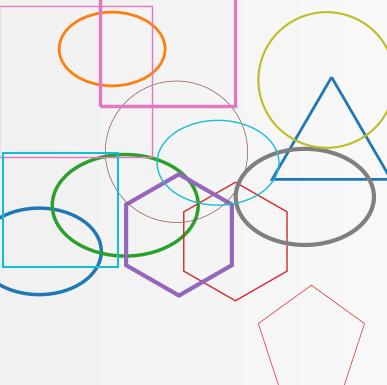[{"shape": "triangle", "thickness": 2, "radius": 0.88, "center": [0.856, 0.623]}, {"shape": "oval", "thickness": 2.5, "radius": 0.8, "center": [0.101, 0.347]}, {"shape": "oval", "thickness": 2, "radius": 0.68, "center": [0.289, 0.873]}, {"shape": "oval", "thickness": 2.5, "radius": 0.94, "center": [0.323, 0.467]}, {"shape": "hexagon", "thickness": 1, "radius": 0.77, "center": [0.608, 0.373]}, {"shape": "pentagon", "thickness": 0.5, "radius": 0.72, "center": [0.804, 0.115]}, {"shape": "hexagon", "thickness": 3, "radius": 0.79, "center": [0.462, 0.39]}, {"shape": "circle", "thickness": 0.5, "radius": 0.92, "center": [0.455, 0.606]}, {"shape": "square", "thickness": 1, "radius": 0.98, "center": [0.195, 0.787]}, {"shape": "square", "thickness": 2.5, "radius": 0.87, "center": [0.432, 0.9]}, {"shape": "oval", "thickness": 3, "radius": 0.89, "center": [0.787, 0.489]}, {"shape": "circle", "thickness": 1.5, "radius": 0.88, "center": [0.843, 0.792]}, {"shape": "square", "thickness": 1.5, "radius": 0.74, "center": [0.156, 0.455]}, {"shape": "oval", "thickness": 1, "radius": 0.79, "center": [0.563, 0.577]}]